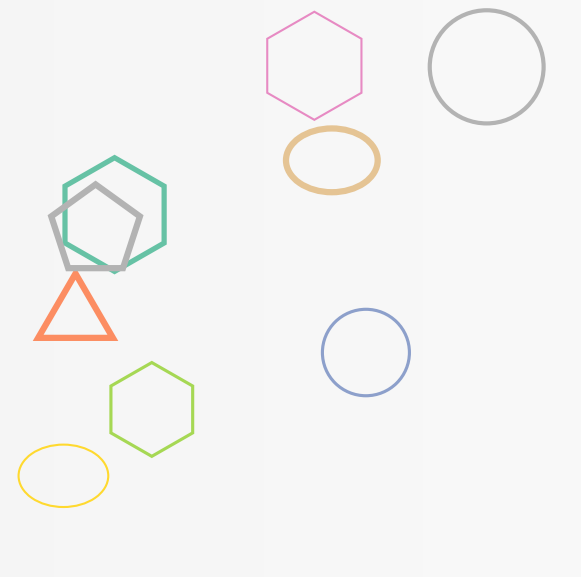[{"shape": "hexagon", "thickness": 2.5, "radius": 0.49, "center": [0.197, 0.628]}, {"shape": "triangle", "thickness": 3, "radius": 0.37, "center": [0.13, 0.451]}, {"shape": "circle", "thickness": 1.5, "radius": 0.37, "center": [0.63, 0.389]}, {"shape": "hexagon", "thickness": 1, "radius": 0.47, "center": [0.541, 0.885]}, {"shape": "hexagon", "thickness": 1.5, "radius": 0.41, "center": [0.261, 0.29]}, {"shape": "oval", "thickness": 1, "radius": 0.39, "center": [0.109, 0.175]}, {"shape": "oval", "thickness": 3, "radius": 0.39, "center": [0.571, 0.721]}, {"shape": "pentagon", "thickness": 3, "radius": 0.4, "center": [0.164, 0.6]}, {"shape": "circle", "thickness": 2, "radius": 0.49, "center": [0.837, 0.883]}]